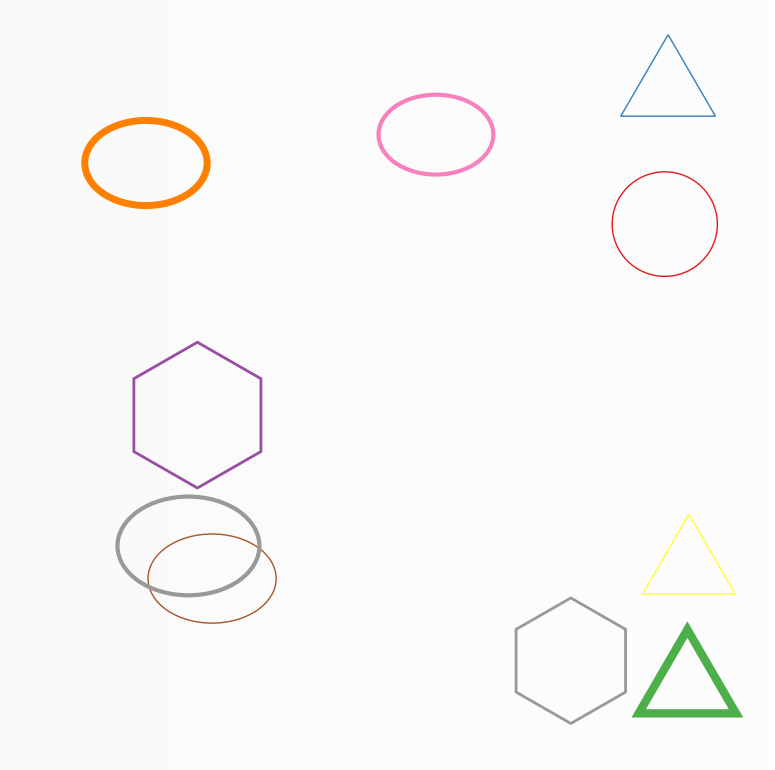[{"shape": "circle", "thickness": 0.5, "radius": 0.34, "center": [0.858, 0.709]}, {"shape": "triangle", "thickness": 0.5, "radius": 0.35, "center": [0.862, 0.884]}, {"shape": "triangle", "thickness": 3, "radius": 0.36, "center": [0.887, 0.11]}, {"shape": "hexagon", "thickness": 1, "radius": 0.47, "center": [0.255, 0.461]}, {"shape": "oval", "thickness": 2.5, "radius": 0.39, "center": [0.188, 0.788]}, {"shape": "triangle", "thickness": 0.5, "radius": 0.35, "center": [0.889, 0.263]}, {"shape": "oval", "thickness": 0.5, "radius": 0.41, "center": [0.274, 0.249]}, {"shape": "oval", "thickness": 1.5, "radius": 0.37, "center": [0.562, 0.825]}, {"shape": "hexagon", "thickness": 1, "radius": 0.41, "center": [0.737, 0.142]}, {"shape": "oval", "thickness": 1.5, "radius": 0.46, "center": [0.243, 0.291]}]